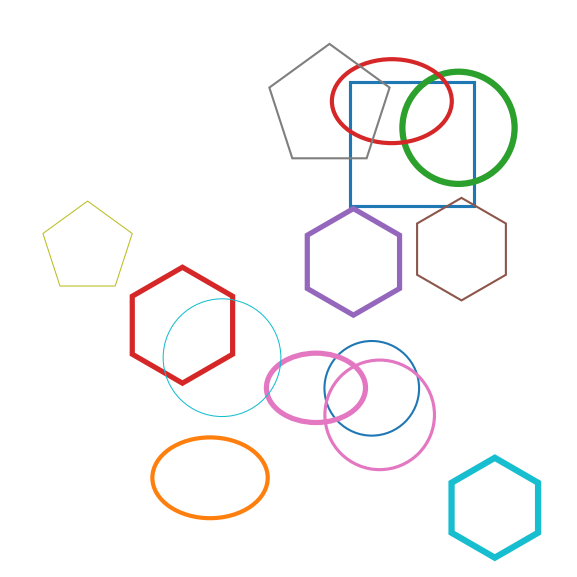[{"shape": "square", "thickness": 1.5, "radius": 0.53, "center": [0.713, 0.75]}, {"shape": "circle", "thickness": 1, "radius": 0.41, "center": [0.644, 0.327]}, {"shape": "oval", "thickness": 2, "radius": 0.5, "center": [0.364, 0.172]}, {"shape": "circle", "thickness": 3, "radius": 0.49, "center": [0.794, 0.778]}, {"shape": "oval", "thickness": 2, "radius": 0.52, "center": [0.679, 0.824]}, {"shape": "hexagon", "thickness": 2.5, "radius": 0.5, "center": [0.316, 0.436]}, {"shape": "hexagon", "thickness": 2.5, "radius": 0.46, "center": [0.612, 0.546]}, {"shape": "hexagon", "thickness": 1, "radius": 0.44, "center": [0.799, 0.568]}, {"shape": "circle", "thickness": 1.5, "radius": 0.47, "center": [0.657, 0.281]}, {"shape": "oval", "thickness": 2.5, "radius": 0.43, "center": [0.547, 0.328]}, {"shape": "pentagon", "thickness": 1, "radius": 0.55, "center": [0.571, 0.814]}, {"shape": "pentagon", "thickness": 0.5, "radius": 0.41, "center": [0.152, 0.57]}, {"shape": "circle", "thickness": 0.5, "radius": 0.51, "center": [0.384, 0.38]}, {"shape": "hexagon", "thickness": 3, "radius": 0.43, "center": [0.857, 0.12]}]